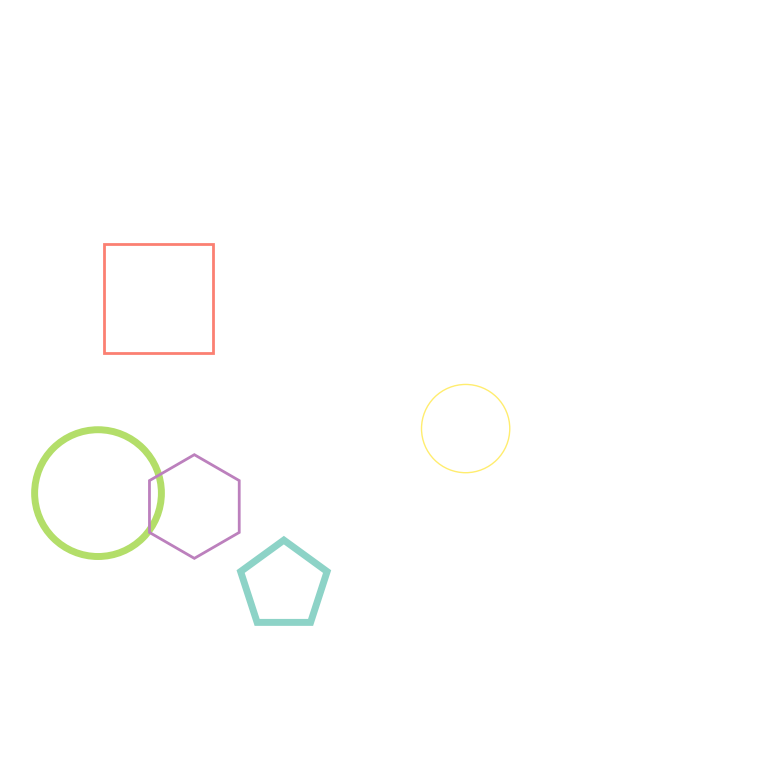[{"shape": "pentagon", "thickness": 2.5, "radius": 0.3, "center": [0.369, 0.239]}, {"shape": "square", "thickness": 1, "radius": 0.35, "center": [0.206, 0.612]}, {"shape": "circle", "thickness": 2.5, "radius": 0.41, "center": [0.127, 0.36]}, {"shape": "hexagon", "thickness": 1, "radius": 0.34, "center": [0.252, 0.342]}, {"shape": "circle", "thickness": 0.5, "radius": 0.29, "center": [0.605, 0.443]}]